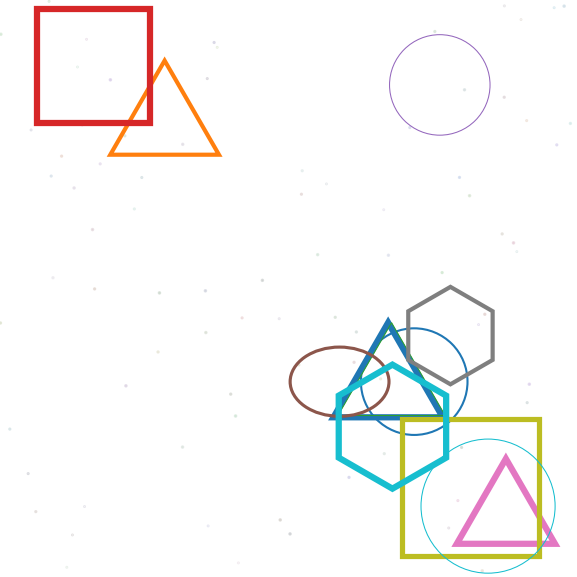[{"shape": "circle", "thickness": 1, "radius": 0.46, "center": [0.717, 0.338]}, {"shape": "triangle", "thickness": 3, "radius": 0.55, "center": [0.672, 0.331]}, {"shape": "triangle", "thickness": 2, "radius": 0.54, "center": [0.285, 0.786]}, {"shape": "triangle", "thickness": 0.5, "radius": 0.54, "center": [0.678, 0.333]}, {"shape": "square", "thickness": 3, "radius": 0.49, "center": [0.162, 0.885]}, {"shape": "circle", "thickness": 0.5, "radius": 0.44, "center": [0.762, 0.852]}, {"shape": "oval", "thickness": 1.5, "radius": 0.43, "center": [0.588, 0.338]}, {"shape": "triangle", "thickness": 3, "radius": 0.49, "center": [0.876, 0.107]}, {"shape": "hexagon", "thickness": 2, "radius": 0.42, "center": [0.78, 0.418]}, {"shape": "square", "thickness": 2.5, "radius": 0.59, "center": [0.815, 0.155]}, {"shape": "circle", "thickness": 0.5, "radius": 0.58, "center": [0.845, 0.123]}, {"shape": "hexagon", "thickness": 3, "radius": 0.54, "center": [0.68, 0.26]}]